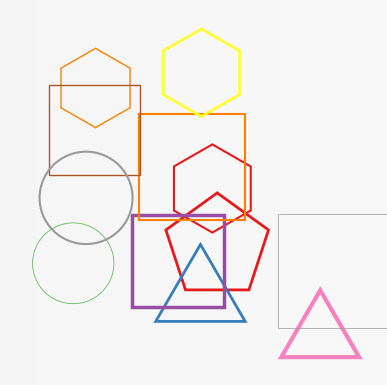[{"shape": "pentagon", "thickness": 2, "radius": 0.7, "center": [0.561, 0.36]}, {"shape": "hexagon", "thickness": 1.5, "radius": 0.57, "center": [0.548, 0.51]}, {"shape": "triangle", "thickness": 2, "radius": 0.67, "center": [0.517, 0.232]}, {"shape": "circle", "thickness": 0.5, "radius": 0.52, "center": [0.189, 0.316]}, {"shape": "square", "thickness": 2.5, "radius": 0.6, "center": [0.459, 0.322]}, {"shape": "hexagon", "thickness": 1, "radius": 0.51, "center": [0.247, 0.772]}, {"shape": "square", "thickness": 1.5, "radius": 0.68, "center": [0.496, 0.566]}, {"shape": "hexagon", "thickness": 2, "radius": 0.57, "center": [0.52, 0.811]}, {"shape": "square", "thickness": 1, "radius": 0.58, "center": [0.243, 0.661]}, {"shape": "triangle", "thickness": 3, "radius": 0.58, "center": [0.826, 0.13]}, {"shape": "circle", "thickness": 1.5, "radius": 0.6, "center": [0.222, 0.486]}, {"shape": "square", "thickness": 0.5, "radius": 0.73, "center": [0.864, 0.296]}]